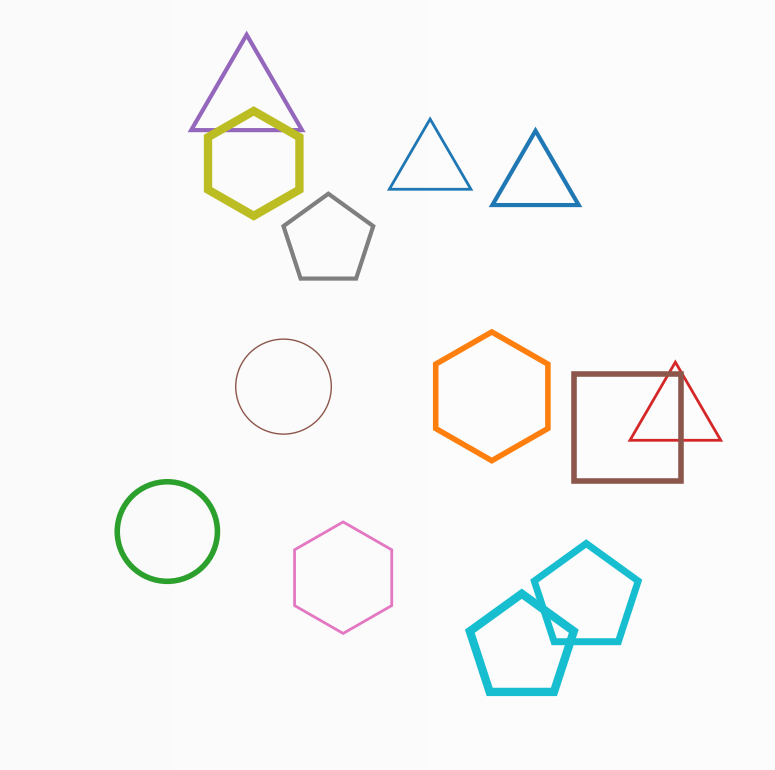[{"shape": "triangle", "thickness": 1.5, "radius": 0.32, "center": [0.691, 0.766]}, {"shape": "triangle", "thickness": 1, "radius": 0.3, "center": [0.555, 0.785]}, {"shape": "hexagon", "thickness": 2, "radius": 0.42, "center": [0.635, 0.485]}, {"shape": "circle", "thickness": 2, "radius": 0.32, "center": [0.216, 0.31]}, {"shape": "triangle", "thickness": 1, "radius": 0.34, "center": [0.871, 0.462]}, {"shape": "triangle", "thickness": 1.5, "radius": 0.41, "center": [0.318, 0.872]}, {"shape": "circle", "thickness": 0.5, "radius": 0.31, "center": [0.366, 0.498]}, {"shape": "square", "thickness": 2, "radius": 0.35, "center": [0.81, 0.445]}, {"shape": "hexagon", "thickness": 1, "radius": 0.36, "center": [0.443, 0.25]}, {"shape": "pentagon", "thickness": 1.5, "radius": 0.3, "center": [0.424, 0.687]}, {"shape": "hexagon", "thickness": 3, "radius": 0.34, "center": [0.327, 0.788]}, {"shape": "pentagon", "thickness": 3, "radius": 0.35, "center": [0.673, 0.158]}, {"shape": "pentagon", "thickness": 2.5, "radius": 0.35, "center": [0.756, 0.224]}]